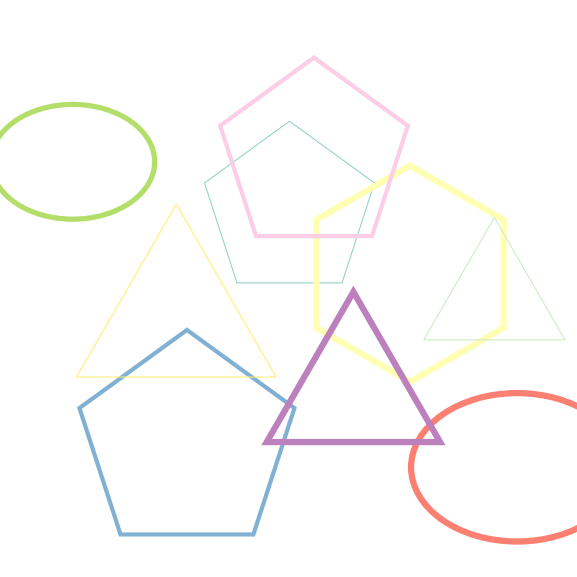[{"shape": "pentagon", "thickness": 0.5, "radius": 0.77, "center": [0.501, 0.634]}, {"shape": "hexagon", "thickness": 3, "radius": 0.94, "center": [0.71, 0.525]}, {"shape": "oval", "thickness": 3, "radius": 0.92, "center": [0.895, 0.19]}, {"shape": "pentagon", "thickness": 2, "radius": 0.98, "center": [0.324, 0.232]}, {"shape": "oval", "thickness": 2.5, "radius": 0.71, "center": [0.126, 0.719]}, {"shape": "pentagon", "thickness": 2, "radius": 0.85, "center": [0.544, 0.729]}, {"shape": "triangle", "thickness": 3, "radius": 0.87, "center": [0.612, 0.32]}, {"shape": "triangle", "thickness": 0.5, "radius": 0.71, "center": [0.856, 0.481]}, {"shape": "triangle", "thickness": 0.5, "radius": 1.0, "center": [0.305, 0.446]}]